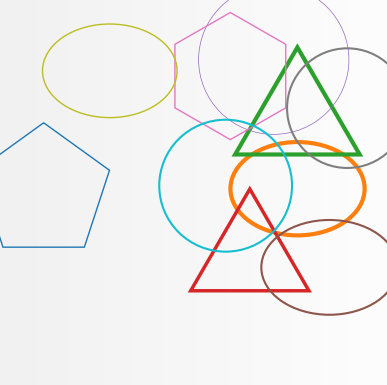[{"shape": "pentagon", "thickness": 1, "radius": 0.89, "center": [0.113, 0.503]}, {"shape": "oval", "thickness": 3, "radius": 0.87, "center": [0.768, 0.51]}, {"shape": "triangle", "thickness": 3, "radius": 0.93, "center": [0.767, 0.691]}, {"shape": "triangle", "thickness": 2.5, "radius": 0.88, "center": [0.645, 0.333]}, {"shape": "circle", "thickness": 0.5, "radius": 0.97, "center": [0.706, 0.845]}, {"shape": "oval", "thickness": 1.5, "radius": 0.88, "center": [0.85, 0.306]}, {"shape": "hexagon", "thickness": 1, "radius": 0.83, "center": [0.594, 0.802]}, {"shape": "circle", "thickness": 1.5, "radius": 0.78, "center": [0.896, 0.719]}, {"shape": "oval", "thickness": 1, "radius": 0.87, "center": [0.283, 0.816]}, {"shape": "circle", "thickness": 1.5, "radius": 0.86, "center": [0.582, 0.518]}]